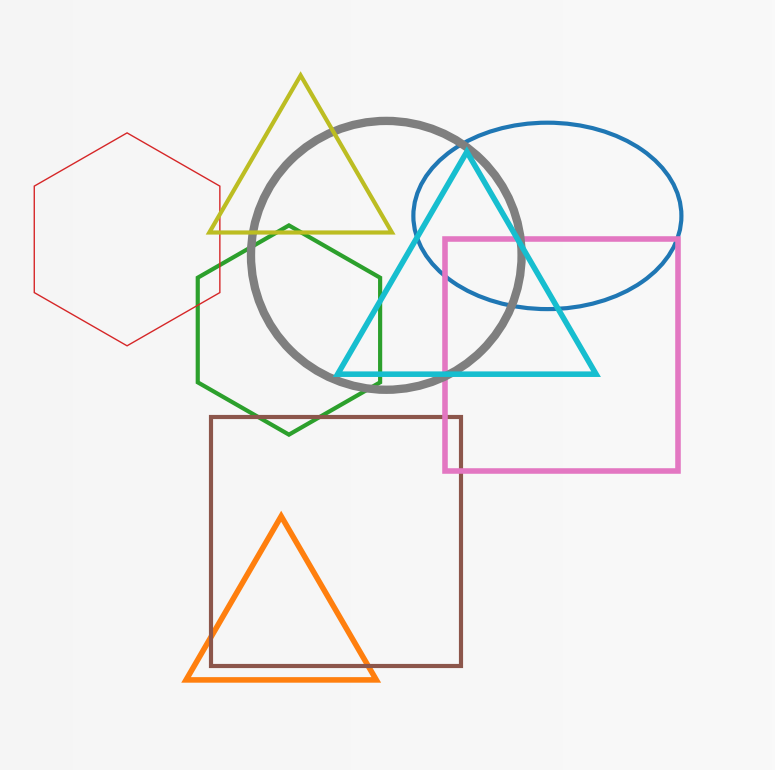[{"shape": "oval", "thickness": 1.5, "radius": 0.86, "center": [0.706, 0.72]}, {"shape": "triangle", "thickness": 2, "radius": 0.71, "center": [0.363, 0.188]}, {"shape": "hexagon", "thickness": 1.5, "radius": 0.68, "center": [0.373, 0.571]}, {"shape": "hexagon", "thickness": 0.5, "radius": 0.69, "center": [0.164, 0.689]}, {"shape": "square", "thickness": 1.5, "radius": 0.81, "center": [0.434, 0.297]}, {"shape": "square", "thickness": 2, "radius": 0.75, "center": [0.725, 0.539]}, {"shape": "circle", "thickness": 3, "radius": 0.87, "center": [0.498, 0.668]}, {"shape": "triangle", "thickness": 1.5, "radius": 0.68, "center": [0.388, 0.766]}, {"shape": "triangle", "thickness": 2, "radius": 0.96, "center": [0.602, 0.61]}]